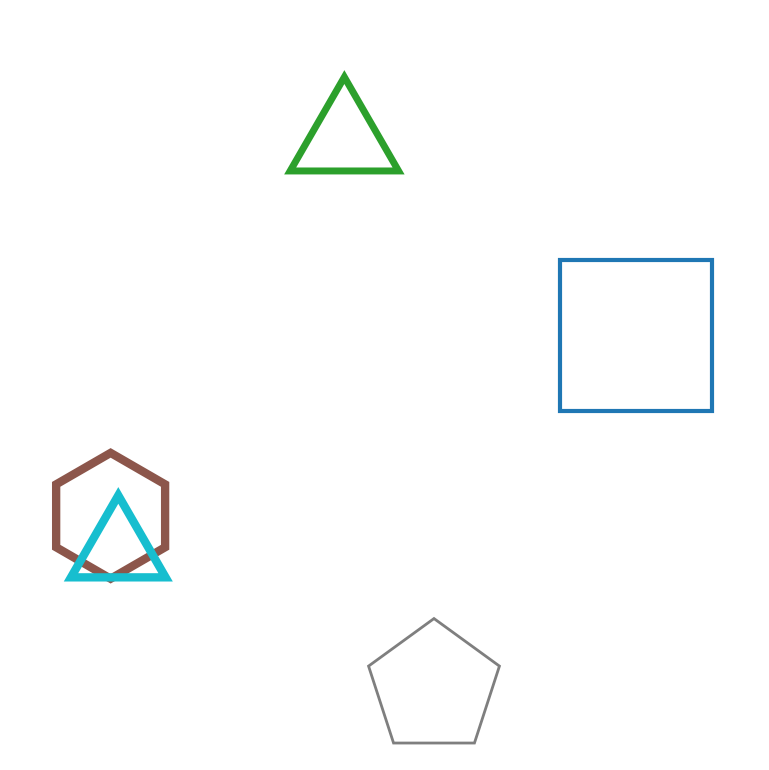[{"shape": "square", "thickness": 1.5, "radius": 0.49, "center": [0.826, 0.564]}, {"shape": "triangle", "thickness": 2.5, "radius": 0.41, "center": [0.447, 0.819]}, {"shape": "hexagon", "thickness": 3, "radius": 0.41, "center": [0.144, 0.33]}, {"shape": "pentagon", "thickness": 1, "radius": 0.45, "center": [0.564, 0.107]}, {"shape": "triangle", "thickness": 3, "radius": 0.35, "center": [0.154, 0.286]}]